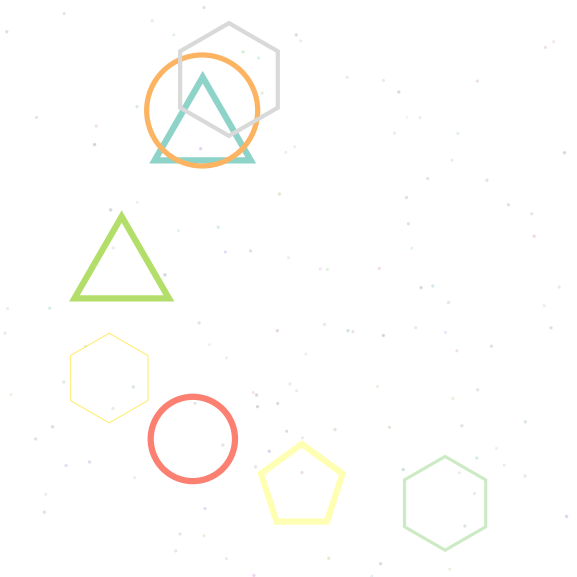[{"shape": "triangle", "thickness": 3, "radius": 0.48, "center": [0.351, 0.769]}, {"shape": "pentagon", "thickness": 3, "radius": 0.37, "center": [0.523, 0.156]}, {"shape": "circle", "thickness": 3, "radius": 0.36, "center": [0.334, 0.239]}, {"shape": "circle", "thickness": 2.5, "radius": 0.48, "center": [0.35, 0.808]}, {"shape": "triangle", "thickness": 3, "radius": 0.47, "center": [0.211, 0.53]}, {"shape": "hexagon", "thickness": 2, "radius": 0.49, "center": [0.396, 0.861]}, {"shape": "hexagon", "thickness": 1.5, "radius": 0.41, "center": [0.771, 0.128]}, {"shape": "hexagon", "thickness": 0.5, "radius": 0.39, "center": [0.189, 0.345]}]